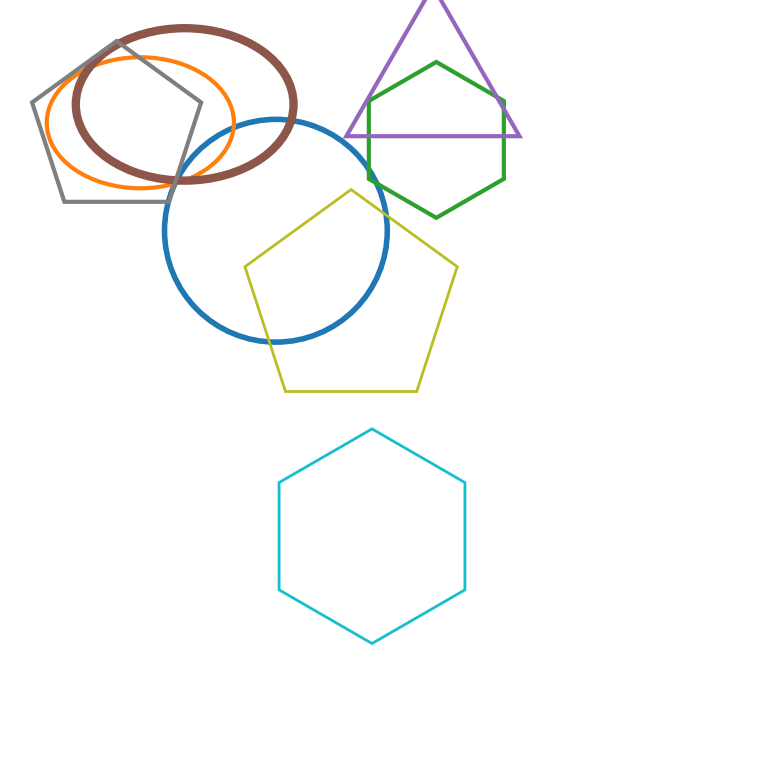[{"shape": "circle", "thickness": 2, "radius": 0.72, "center": [0.358, 0.7]}, {"shape": "oval", "thickness": 1.5, "radius": 0.61, "center": [0.182, 0.841]}, {"shape": "hexagon", "thickness": 1.5, "radius": 0.51, "center": [0.567, 0.818]}, {"shape": "triangle", "thickness": 1.5, "radius": 0.65, "center": [0.562, 0.888]}, {"shape": "oval", "thickness": 3, "radius": 0.71, "center": [0.24, 0.864]}, {"shape": "pentagon", "thickness": 1.5, "radius": 0.58, "center": [0.151, 0.831]}, {"shape": "pentagon", "thickness": 1, "radius": 0.72, "center": [0.456, 0.609]}, {"shape": "hexagon", "thickness": 1, "radius": 0.7, "center": [0.483, 0.304]}]